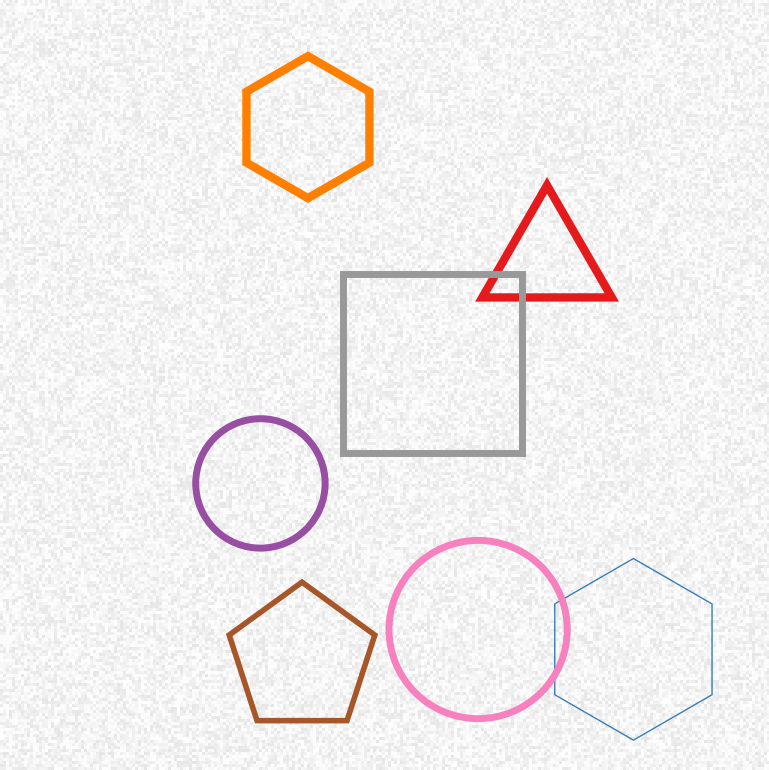[{"shape": "triangle", "thickness": 3, "radius": 0.49, "center": [0.71, 0.662]}, {"shape": "hexagon", "thickness": 0.5, "radius": 0.59, "center": [0.823, 0.157]}, {"shape": "circle", "thickness": 2.5, "radius": 0.42, "center": [0.338, 0.372]}, {"shape": "hexagon", "thickness": 3, "radius": 0.46, "center": [0.4, 0.835]}, {"shape": "pentagon", "thickness": 2, "radius": 0.5, "center": [0.392, 0.145]}, {"shape": "circle", "thickness": 2.5, "radius": 0.58, "center": [0.621, 0.182]}, {"shape": "square", "thickness": 2.5, "radius": 0.58, "center": [0.561, 0.528]}]